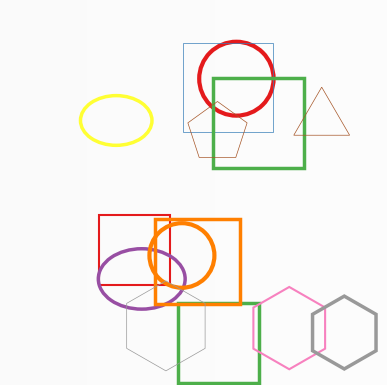[{"shape": "square", "thickness": 1.5, "radius": 0.46, "center": [0.348, 0.351]}, {"shape": "circle", "thickness": 3, "radius": 0.48, "center": [0.61, 0.796]}, {"shape": "square", "thickness": 0.5, "radius": 0.58, "center": [0.588, 0.773]}, {"shape": "square", "thickness": 2.5, "radius": 0.52, "center": [0.564, 0.108]}, {"shape": "square", "thickness": 2.5, "radius": 0.58, "center": [0.667, 0.68]}, {"shape": "oval", "thickness": 2.5, "radius": 0.56, "center": [0.366, 0.276]}, {"shape": "circle", "thickness": 3, "radius": 0.42, "center": [0.469, 0.336]}, {"shape": "square", "thickness": 2.5, "radius": 0.55, "center": [0.509, 0.321]}, {"shape": "oval", "thickness": 2.5, "radius": 0.46, "center": [0.3, 0.687]}, {"shape": "pentagon", "thickness": 0.5, "radius": 0.4, "center": [0.561, 0.656]}, {"shape": "triangle", "thickness": 0.5, "radius": 0.42, "center": [0.83, 0.69]}, {"shape": "hexagon", "thickness": 1.5, "radius": 0.53, "center": [0.746, 0.148]}, {"shape": "hexagon", "thickness": 2.5, "radius": 0.47, "center": [0.888, 0.136]}, {"shape": "hexagon", "thickness": 0.5, "radius": 0.58, "center": [0.428, 0.154]}]